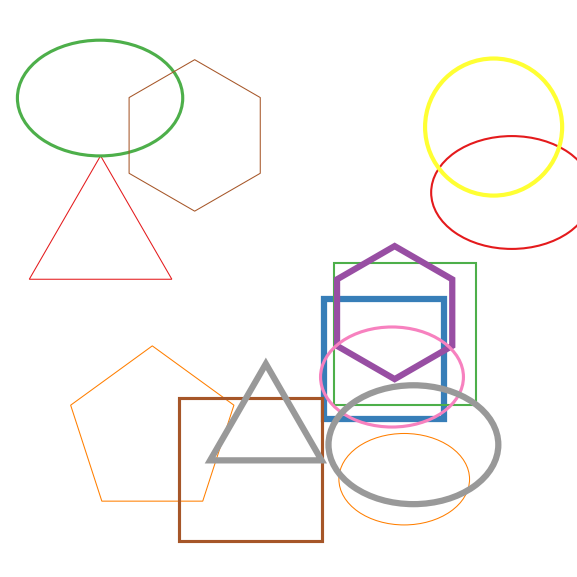[{"shape": "triangle", "thickness": 0.5, "radius": 0.71, "center": [0.174, 0.587]}, {"shape": "oval", "thickness": 1, "radius": 0.7, "center": [0.886, 0.666]}, {"shape": "square", "thickness": 3, "radius": 0.52, "center": [0.665, 0.377]}, {"shape": "square", "thickness": 1, "radius": 0.61, "center": [0.702, 0.421]}, {"shape": "oval", "thickness": 1.5, "radius": 0.72, "center": [0.173, 0.829]}, {"shape": "hexagon", "thickness": 3, "radius": 0.58, "center": [0.683, 0.458]}, {"shape": "pentagon", "thickness": 0.5, "radius": 0.74, "center": [0.264, 0.252]}, {"shape": "oval", "thickness": 0.5, "radius": 0.57, "center": [0.7, 0.169]}, {"shape": "circle", "thickness": 2, "radius": 0.59, "center": [0.855, 0.779]}, {"shape": "square", "thickness": 1.5, "radius": 0.62, "center": [0.434, 0.186]}, {"shape": "hexagon", "thickness": 0.5, "radius": 0.66, "center": [0.337, 0.765]}, {"shape": "oval", "thickness": 1.5, "radius": 0.62, "center": [0.679, 0.346]}, {"shape": "triangle", "thickness": 3, "radius": 0.56, "center": [0.46, 0.258]}, {"shape": "oval", "thickness": 3, "radius": 0.74, "center": [0.716, 0.229]}]